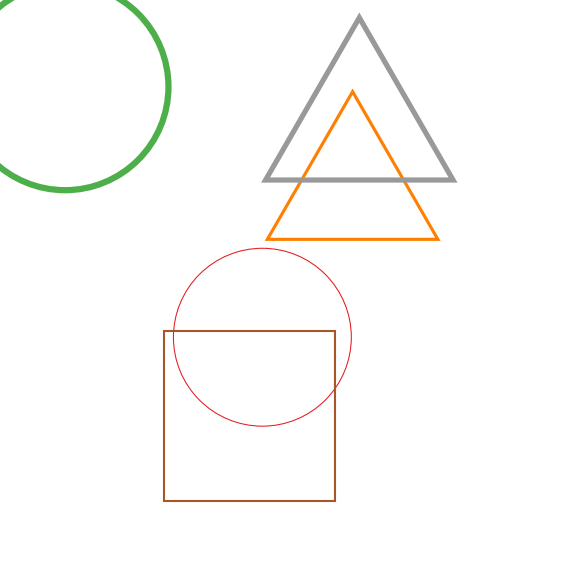[{"shape": "circle", "thickness": 0.5, "radius": 0.77, "center": [0.454, 0.415]}, {"shape": "circle", "thickness": 3, "radius": 0.9, "center": [0.113, 0.849]}, {"shape": "triangle", "thickness": 1.5, "radius": 0.85, "center": [0.611, 0.67]}, {"shape": "square", "thickness": 1, "radius": 0.74, "center": [0.432, 0.279]}, {"shape": "triangle", "thickness": 2.5, "radius": 0.94, "center": [0.622, 0.781]}]